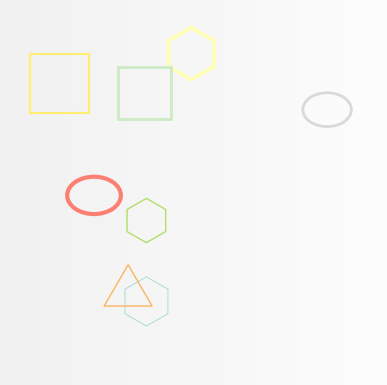[{"shape": "hexagon", "thickness": 0.5, "radius": 0.32, "center": [0.378, 0.217]}, {"shape": "hexagon", "thickness": 2.5, "radius": 0.34, "center": [0.494, 0.861]}, {"shape": "oval", "thickness": 3, "radius": 0.35, "center": [0.243, 0.492]}, {"shape": "triangle", "thickness": 1, "radius": 0.36, "center": [0.331, 0.241]}, {"shape": "hexagon", "thickness": 1, "radius": 0.29, "center": [0.378, 0.427]}, {"shape": "oval", "thickness": 2, "radius": 0.31, "center": [0.844, 0.715]}, {"shape": "square", "thickness": 2, "radius": 0.34, "center": [0.373, 0.759]}, {"shape": "square", "thickness": 1.5, "radius": 0.38, "center": [0.153, 0.784]}]